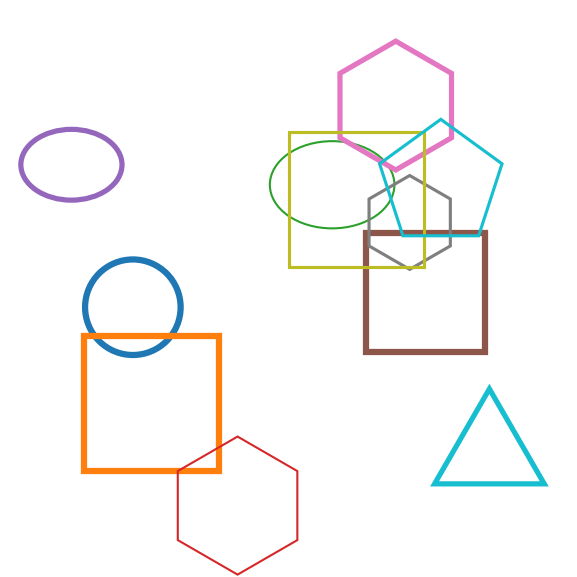[{"shape": "circle", "thickness": 3, "radius": 0.41, "center": [0.23, 0.467]}, {"shape": "square", "thickness": 3, "radius": 0.59, "center": [0.262, 0.3]}, {"shape": "oval", "thickness": 1, "radius": 0.54, "center": [0.575, 0.679]}, {"shape": "hexagon", "thickness": 1, "radius": 0.6, "center": [0.411, 0.124]}, {"shape": "oval", "thickness": 2.5, "radius": 0.44, "center": [0.124, 0.714]}, {"shape": "square", "thickness": 3, "radius": 0.51, "center": [0.736, 0.492]}, {"shape": "hexagon", "thickness": 2.5, "radius": 0.56, "center": [0.685, 0.816]}, {"shape": "hexagon", "thickness": 1.5, "radius": 0.41, "center": [0.709, 0.614]}, {"shape": "square", "thickness": 1.5, "radius": 0.58, "center": [0.618, 0.653]}, {"shape": "pentagon", "thickness": 1.5, "radius": 0.56, "center": [0.763, 0.681]}, {"shape": "triangle", "thickness": 2.5, "radius": 0.55, "center": [0.847, 0.216]}]